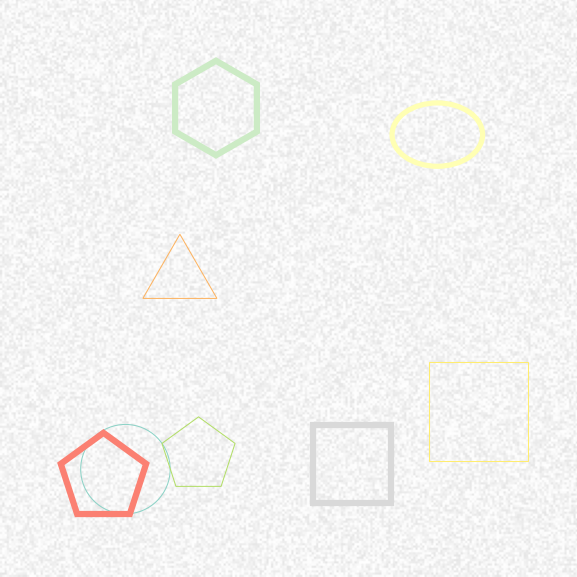[{"shape": "circle", "thickness": 0.5, "radius": 0.39, "center": [0.217, 0.187]}, {"shape": "oval", "thickness": 2.5, "radius": 0.39, "center": [0.757, 0.766]}, {"shape": "pentagon", "thickness": 3, "radius": 0.39, "center": [0.179, 0.172]}, {"shape": "triangle", "thickness": 0.5, "radius": 0.37, "center": [0.312, 0.519]}, {"shape": "pentagon", "thickness": 0.5, "radius": 0.33, "center": [0.344, 0.211]}, {"shape": "square", "thickness": 3, "radius": 0.34, "center": [0.609, 0.196]}, {"shape": "hexagon", "thickness": 3, "radius": 0.41, "center": [0.374, 0.812]}, {"shape": "square", "thickness": 0.5, "radius": 0.43, "center": [0.828, 0.287]}]